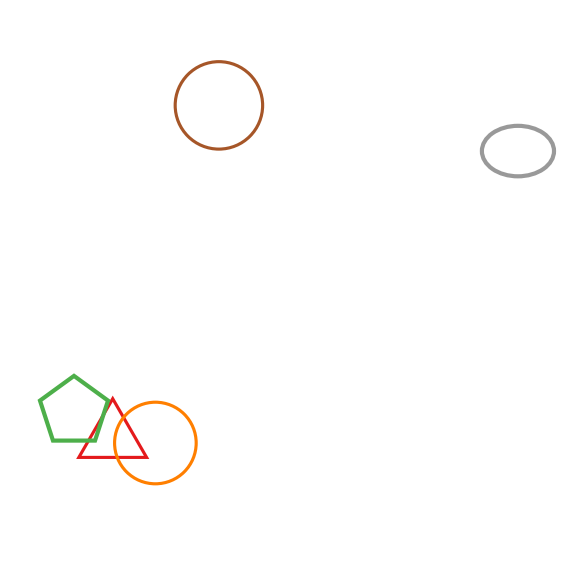[{"shape": "triangle", "thickness": 1.5, "radius": 0.34, "center": [0.195, 0.241]}, {"shape": "pentagon", "thickness": 2, "radius": 0.31, "center": [0.128, 0.286]}, {"shape": "circle", "thickness": 1.5, "radius": 0.35, "center": [0.269, 0.232]}, {"shape": "circle", "thickness": 1.5, "radius": 0.38, "center": [0.379, 0.817]}, {"shape": "oval", "thickness": 2, "radius": 0.31, "center": [0.897, 0.738]}]